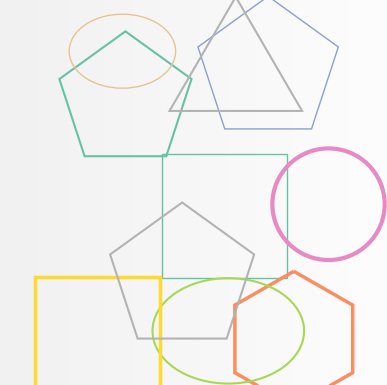[{"shape": "pentagon", "thickness": 1.5, "radius": 0.9, "center": [0.324, 0.739]}, {"shape": "square", "thickness": 1, "radius": 0.81, "center": [0.58, 0.44]}, {"shape": "hexagon", "thickness": 2.5, "radius": 0.88, "center": [0.758, 0.12]}, {"shape": "pentagon", "thickness": 1, "radius": 0.95, "center": [0.692, 0.819]}, {"shape": "circle", "thickness": 3, "radius": 0.72, "center": [0.848, 0.47]}, {"shape": "oval", "thickness": 1.5, "radius": 0.98, "center": [0.589, 0.141]}, {"shape": "square", "thickness": 2.5, "radius": 0.81, "center": [0.251, 0.119]}, {"shape": "oval", "thickness": 1, "radius": 0.69, "center": [0.316, 0.867]}, {"shape": "triangle", "thickness": 1.5, "radius": 0.99, "center": [0.608, 0.811]}, {"shape": "pentagon", "thickness": 1.5, "radius": 0.98, "center": [0.47, 0.279]}]